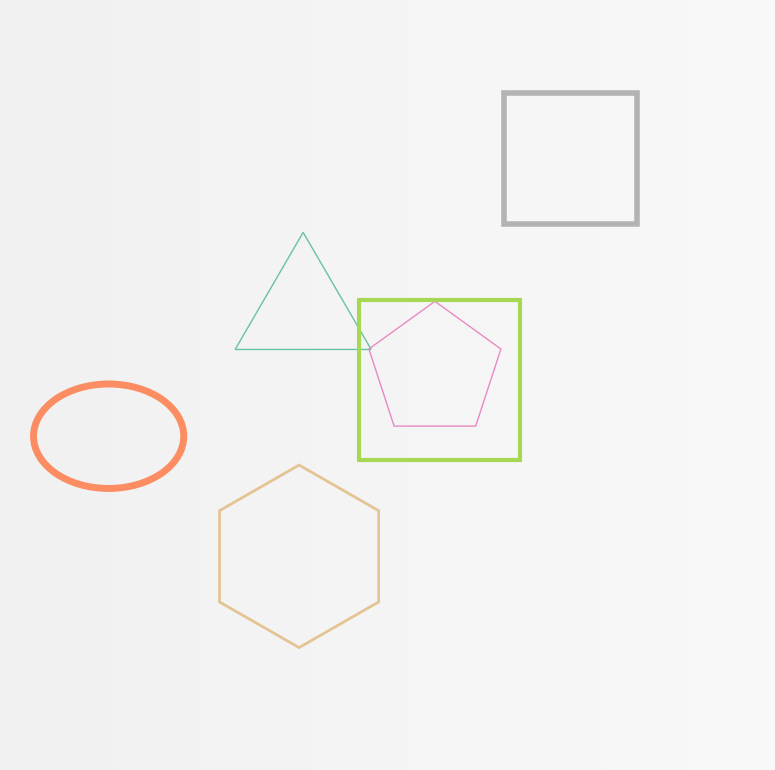[{"shape": "triangle", "thickness": 0.5, "radius": 0.51, "center": [0.391, 0.597]}, {"shape": "oval", "thickness": 2.5, "radius": 0.48, "center": [0.14, 0.433]}, {"shape": "pentagon", "thickness": 0.5, "radius": 0.45, "center": [0.561, 0.519]}, {"shape": "square", "thickness": 1.5, "radius": 0.52, "center": [0.568, 0.506]}, {"shape": "hexagon", "thickness": 1, "radius": 0.59, "center": [0.386, 0.278]}, {"shape": "square", "thickness": 2, "radius": 0.43, "center": [0.736, 0.794]}]